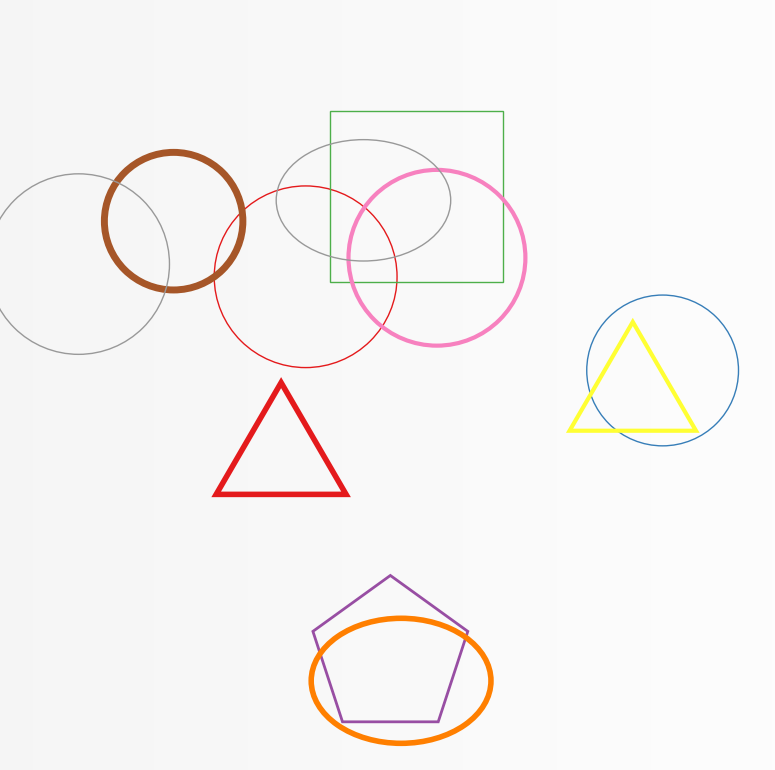[{"shape": "circle", "thickness": 0.5, "radius": 0.59, "center": [0.394, 0.641]}, {"shape": "triangle", "thickness": 2, "radius": 0.48, "center": [0.363, 0.406]}, {"shape": "circle", "thickness": 0.5, "radius": 0.49, "center": [0.855, 0.519]}, {"shape": "square", "thickness": 0.5, "radius": 0.56, "center": [0.538, 0.745]}, {"shape": "pentagon", "thickness": 1, "radius": 0.53, "center": [0.504, 0.148]}, {"shape": "oval", "thickness": 2, "radius": 0.58, "center": [0.518, 0.116]}, {"shape": "triangle", "thickness": 1.5, "radius": 0.47, "center": [0.816, 0.488]}, {"shape": "circle", "thickness": 2.5, "radius": 0.45, "center": [0.224, 0.713]}, {"shape": "circle", "thickness": 1.5, "radius": 0.57, "center": [0.564, 0.665]}, {"shape": "circle", "thickness": 0.5, "radius": 0.59, "center": [0.101, 0.657]}, {"shape": "oval", "thickness": 0.5, "radius": 0.56, "center": [0.469, 0.74]}]